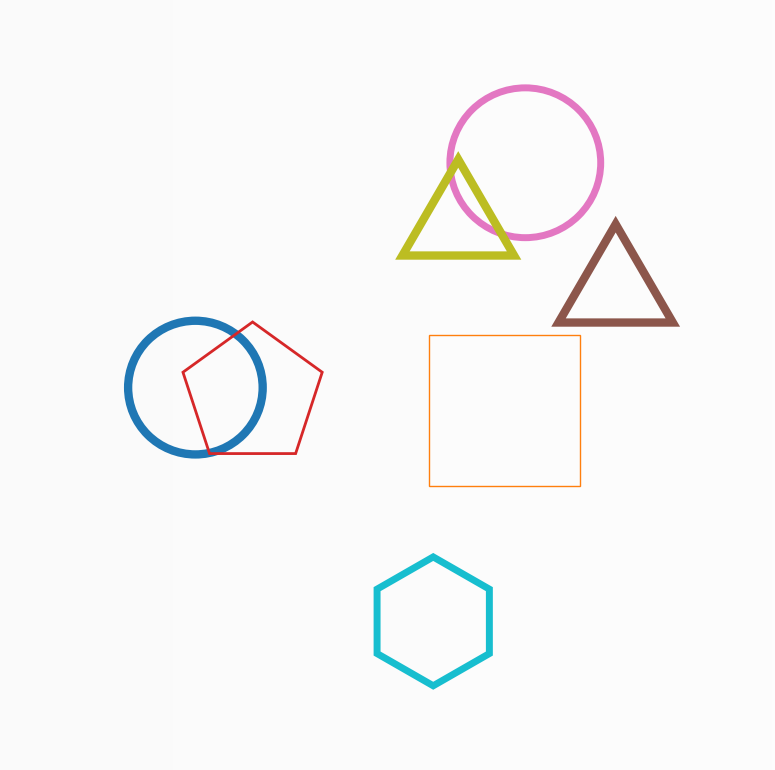[{"shape": "circle", "thickness": 3, "radius": 0.43, "center": [0.252, 0.497]}, {"shape": "square", "thickness": 0.5, "radius": 0.49, "center": [0.651, 0.467]}, {"shape": "pentagon", "thickness": 1, "radius": 0.47, "center": [0.326, 0.487]}, {"shape": "triangle", "thickness": 3, "radius": 0.43, "center": [0.794, 0.624]}, {"shape": "circle", "thickness": 2.5, "radius": 0.49, "center": [0.678, 0.789]}, {"shape": "triangle", "thickness": 3, "radius": 0.42, "center": [0.591, 0.71]}, {"shape": "hexagon", "thickness": 2.5, "radius": 0.42, "center": [0.559, 0.193]}]